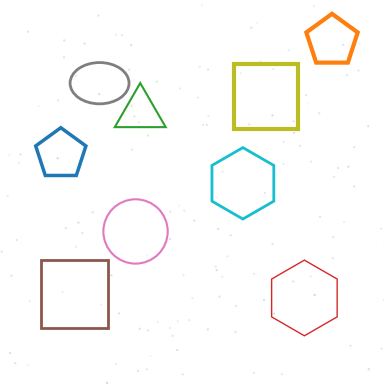[{"shape": "pentagon", "thickness": 2.5, "radius": 0.34, "center": [0.158, 0.6]}, {"shape": "pentagon", "thickness": 3, "radius": 0.35, "center": [0.862, 0.894]}, {"shape": "triangle", "thickness": 1.5, "radius": 0.38, "center": [0.364, 0.708]}, {"shape": "hexagon", "thickness": 1, "radius": 0.49, "center": [0.791, 0.226]}, {"shape": "square", "thickness": 2, "radius": 0.44, "center": [0.193, 0.236]}, {"shape": "circle", "thickness": 1.5, "radius": 0.42, "center": [0.352, 0.399]}, {"shape": "oval", "thickness": 2, "radius": 0.38, "center": [0.259, 0.784]}, {"shape": "square", "thickness": 3, "radius": 0.42, "center": [0.69, 0.749]}, {"shape": "hexagon", "thickness": 2, "radius": 0.46, "center": [0.631, 0.524]}]